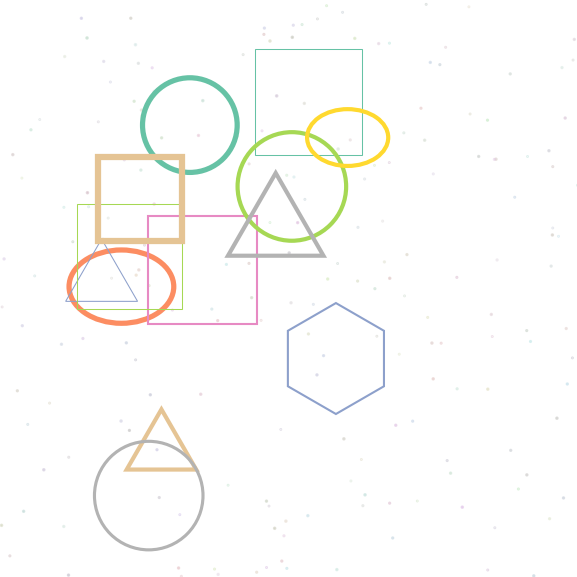[{"shape": "square", "thickness": 0.5, "radius": 0.46, "center": [0.535, 0.823]}, {"shape": "circle", "thickness": 2.5, "radius": 0.41, "center": [0.329, 0.783]}, {"shape": "oval", "thickness": 2.5, "radius": 0.45, "center": [0.21, 0.503]}, {"shape": "hexagon", "thickness": 1, "radius": 0.48, "center": [0.582, 0.378]}, {"shape": "triangle", "thickness": 0.5, "radius": 0.36, "center": [0.176, 0.513]}, {"shape": "square", "thickness": 1, "radius": 0.47, "center": [0.35, 0.531]}, {"shape": "square", "thickness": 0.5, "radius": 0.45, "center": [0.224, 0.555]}, {"shape": "circle", "thickness": 2, "radius": 0.47, "center": [0.505, 0.676]}, {"shape": "oval", "thickness": 2, "radius": 0.35, "center": [0.602, 0.761]}, {"shape": "triangle", "thickness": 2, "radius": 0.35, "center": [0.28, 0.221]}, {"shape": "square", "thickness": 3, "radius": 0.37, "center": [0.243, 0.654]}, {"shape": "circle", "thickness": 1.5, "radius": 0.47, "center": [0.258, 0.141]}, {"shape": "triangle", "thickness": 2, "radius": 0.48, "center": [0.477, 0.604]}]